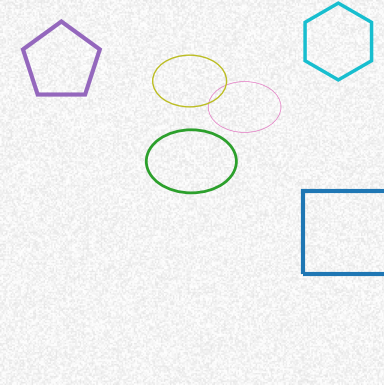[{"shape": "square", "thickness": 3, "radius": 0.54, "center": [0.894, 0.395]}, {"shape": "oval", "thickness": 2, "radius": 0.59, "center": [0.497, 0.581]}, {"shape": "pentagon", "thickness": 3, "radius": 0.52, "center": [0.159, 0.839]}, {"shape": "oval", "thickness": 0.5, "radius": 0.47, "center": [0.635, 0.722]}, {"shape": "oval", "thickness": 1, "radius": 0.48, "center": [0.493, 0.79]}, {"shape": "hexagon", "thickness": 2.5, "radius": 0.5, "center": [0.879, 0.892]}]